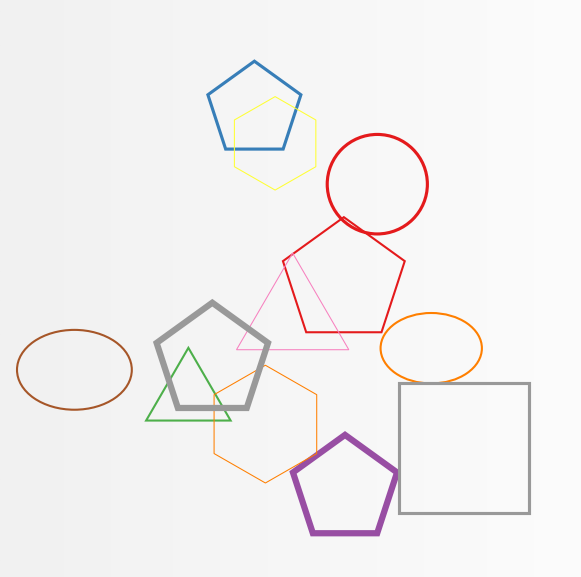[{"shape": "circle", "thickness": 1.5, "radius": 0.43, "center": [0.649, 0.68]}, {"shape": "pentagon", "thickness": 1, "radius": 0.55, "center": [0.592, 0.513]}, {"shape": "pentagon", "thickness": 1.5, "radius": 0.42, "center": [0.438, 0.809]}, {"shape": "triangle", "thickness": 1, "radius": 0.42, "center": [0.324, 0.313]}, {"shape": "pentagon", "thickness": 3, "radius": 0.47, "center": [0.594, 0.152]}, {"shape": "oval", "thickness": 1, "radius": 0.44, "center": [0.742, 0.396]}, {"shape": "hexagon", "thickness": 0.5, "radius": 0.51, "center": [0.457, 0.265]}, {"shape": "hexagon", "thickness": 0.5, "radius": 0.4, "center": [0.473, 0.751]}, {"shape": "oval", "thickness": 1, "radius": 0.49, "center": [0.128, 0.359]}, {"shape": "triangle", "thickness": 0.5, "radius": 0.56, "center": [0.503, 0.449]}, {"shape": "pentagon", "thickness": 3, "radius": 0.5, "center": [0.365, 0.374]}, {"shape": "square", "thickness": 1.5, "radius": 0.56, "center": [0.798, 0.224]}]